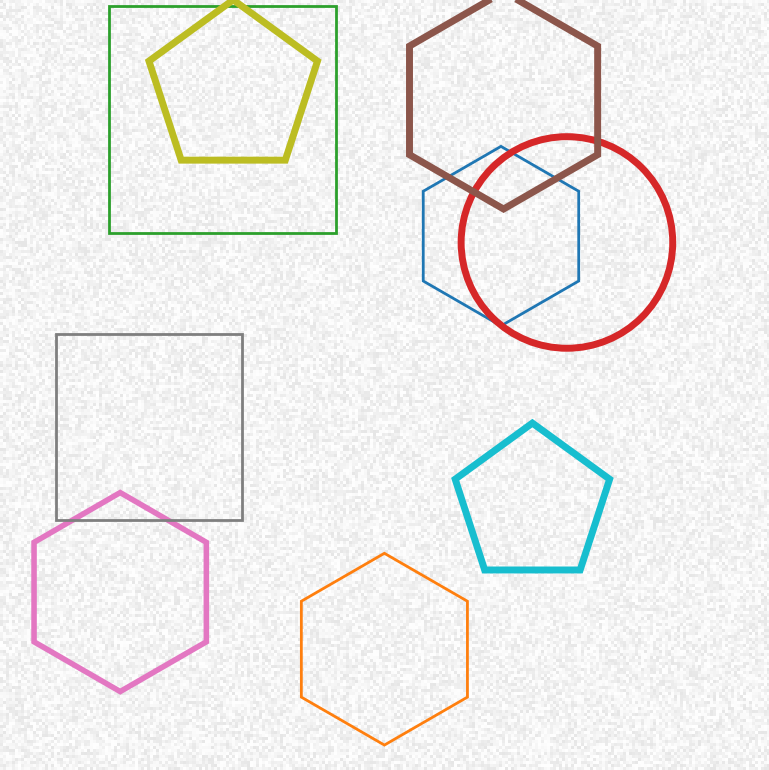[{"shape": "hexagon", "thickness": 1, "radius": 0.58, "center": [0.651, 0.693]}, {"shape": "hexagon", "thickness": 1, "radius": 0.62, "center": [0.499, 0.157]}, {"shape": "square", "thickness": 1, "radius": 0.74, "center": [0.289, 0.844]}, {"shape": "circle", "thickness": 2.5, "radius": 0.69, "center": [0.736, 0.685]}, {"shape": "hexagon", "thickness": 2.5, "radius": 0.71, "center": [0.654, 0.87]}, {"shape": "hexagon", "thickness": 2, "radius": 0.65, "center": [0.156, 0.231]}, {"shape": "square", "thickness": 1, "radius": 0.6, "center": [0.193, 0.446]}, {"shape": "pentagon", "thickness": 2.5, "radius": 0.58, "center": [0.303, 0.885]}, {"shape": "pentagon", "thickness": 2.5, "radius": 0.53, "center": [0.691, 0.345]}]